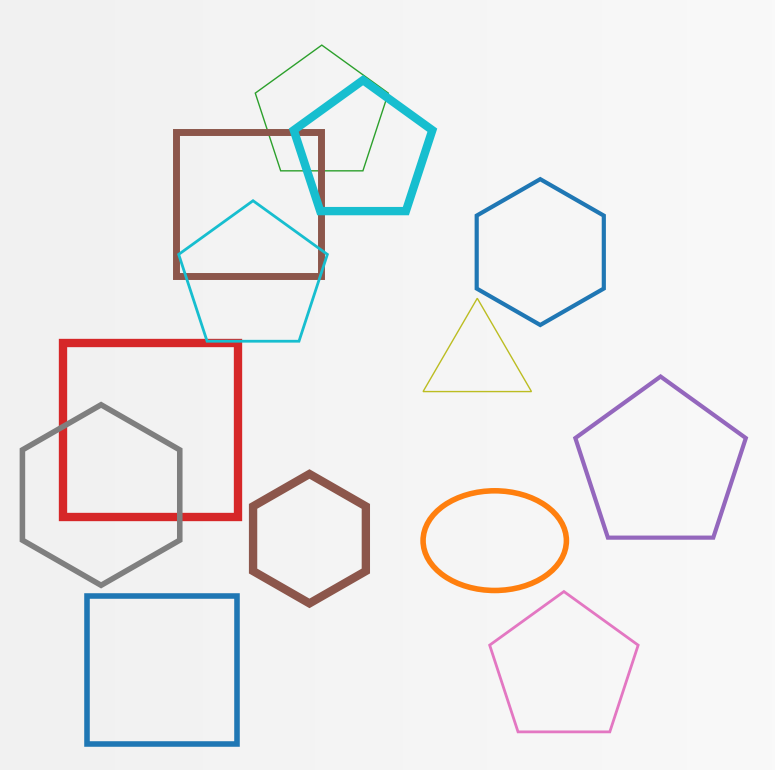[{"shape": "hexagon", "thickness": 1.5, "radius": 0.47, "center": [0.697, 0.673]}, {"shape": "square", "thickness": 2, "radius": 0.48, "center": [0.209, 0.13]}, {"shape": "oval", "thickness": 2, "radius": 0.46, "center": [0.638, 0.298]}, {"shape": "pentagon", "thickness": 0.5, "radius": 0.45, "center": [0.415, 0.851]}, {"shape": "square", "thickness": 3, "radius": 0.57, "center": [0.194, 0.442]}, {"shape": "pentagon", "thickness": 1.5, "radius": 0.58, "center": [0.852, 0.395]}, {"shape": "square", "thickness": 2.5, "radius": 0.47, "center": [0.32, 0.735]}, {"shape": "hexagon", "thickness": 3, "radius": 0.42, "center": [0.399, 0.3]}, {"shape": "pentagon", "thickness": 1, "radius": 0.5, "center": [0.728, 0.131]}, {"shape": "hexagon", "thickness": 2, "radius": 0.59, "center": [0.13, 0.357]}, {"shape": "triangle", "thickness": 0.5, "radius": 0.4, "center": [0.616, 0.532]}, {"shape": "pentagon", "thickness": 1, "radius": 0.5, "center": [0.326, 0.638]}, {"shape": "pentagon", "thickness": 3, "radius": 0.47, "center": [0.468, 0.802]}]